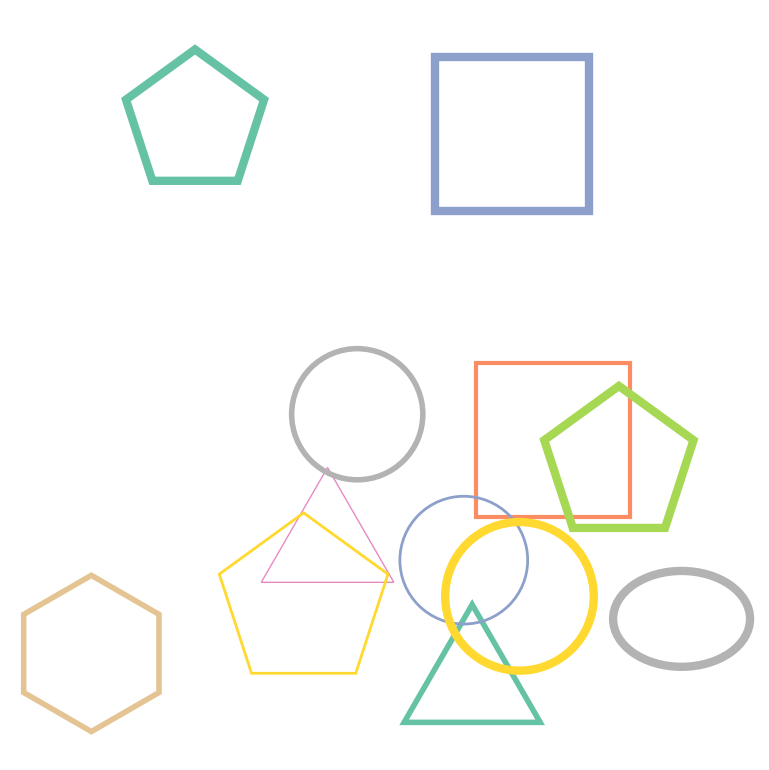[{"shape": "triangle", "thickness": 2, "radius": 0.51, "center": [0.613, 0.113]}, {"shape": "pentagon", "thickness": 3, "radius": 0.47, "center": [0.253, 0.841]}, {"shape": "square", "thickness": 1.5, "radius": 0.5, "center": [0.718, 0.429]}, {"shape": "square", "thickness": 3, "radius": 0.5, "center": [0.665, 0.826]}, {"shape": "circle", "thickness": 1, "radius": 0.41, "center": [0.602, 0.273]}, {"shape": "triangle", "thickness": 0.5, "radius": 0.5, "center": [0.425, 0.293]}, {"shape": "pentagon", "thickness": 3, "radius": 0.51, "center": [0.804, 0.397]}, {"shape": "circle", "thickness": 3, "radius": 0.48, "center": [0.675, 0.226]}, {"shape": "pentagon", "thickness": 1, "radius": 0.58, "center": [0.394, 0.219]}, {"shape": "hexagon", "thickness": 2, "radius": 0.51, "center": [0.119, 0.151]}, {"shape": "circle", "thickness": 2, "radius": 0.43, "center": [0.464, 0.462]}, {"shape": "oval", "thickness": 3, "radius": 0.44, "center": [0.885, 0.196]}]